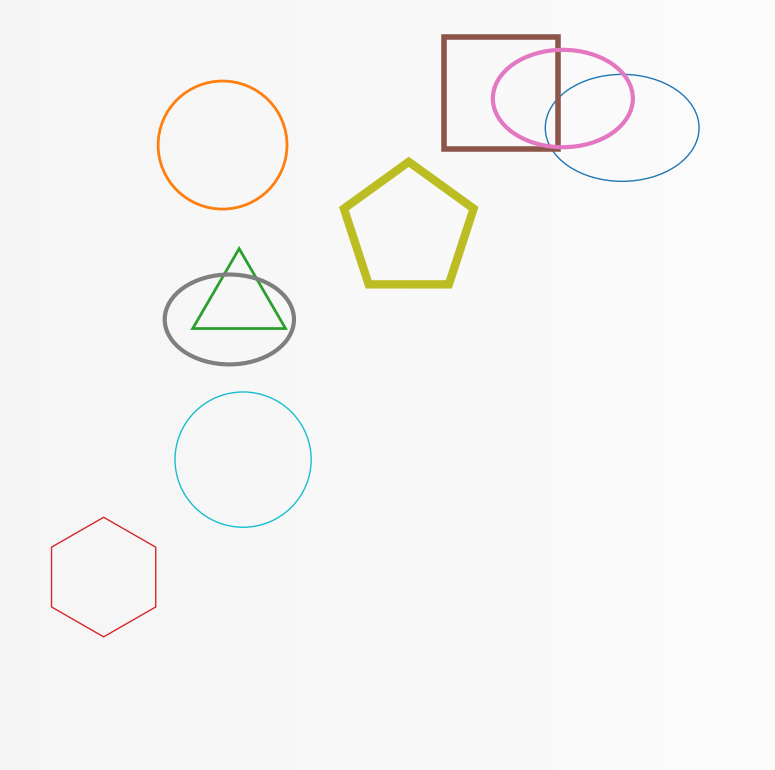[{"shape": "oval", "thickness": 0.5, "radius": 0.5, "center": [0.803, 0.834]}, {"shape": "circle", "thickness": 1, "radius": 0.42, "center": [0.287, 0.812]}, {"shape": "triangle", "thickness": 1, "radius": 0.35, "center": [0.309, 0.608]}, {"shape": "hexagon", "thickness": 0.5, "radius": 0.39, "center": [0.134, 0.251]}, {"shape": "square", "thickness": 2, "radius": 0.37, "center": [0.646, 0.879]}, {"shape": "oval", "thickness": 1.5, "radius": 0.45, "center": [0.726, 0.872]}, {"shape": "oval", "thickness": 1.5, "radius": 0.42, "center": [0.296, 0.585]}, {"shape": "pentagon", "thickness": 3, "radius": 0.44, "center": [0.527, 0.702]}, {"shape": "circle", "thickness": 0.5, "radius": 0.44, "center": [0.314, 0.403]}]